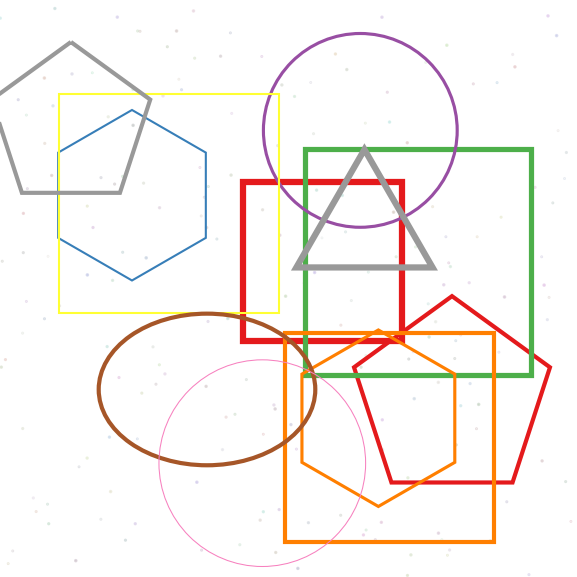[{"shape": "square", "thickness": 3, "radius": 0.69, "center": [0.559, 0.547]}, {"shape": "pentagon", "thickness": 2, "radius": 0.89, "center": [0.783, 0.308]}, {"shape": "hexagon", "thickness": 1, "radius": 0.74, "center": [0.229, 0.661]}, {"shape": "square", "thickness": 2.5, "radius": 0.98, "center": [0.724, 0.545]}, {"shape": "circle", "thickness": 1.5, "radius": 0.84, "center": [0.624, 0.773]}, {"shape": "square", "thickness": 2, "radius": 0.9, "center": [0.674, 0.242]}, {"shape": "hexagon", "thickness": 1.5, "radius": 0.76, "center": [0.655, 0.275]}, {"shape": "square", "thickness": 1, "radius": 0.95, "center": [0.292, 0.647]}, {"shape": "oval", "thickness": 2, "radius": 0.94, "center": [0.358, 0.325]}, {"shape": "circle", "thickness": 0.5, "radius": 0.89, "center": [0.454, 0.197]}, {"shape": "pentagon", "thickness": 2, "radius": 0.72, "center": [0.123, 0.782]}, {"shape": "triangle", "thickness": 3, "radius": 0.68, "center": [0.631, 0.604]}]